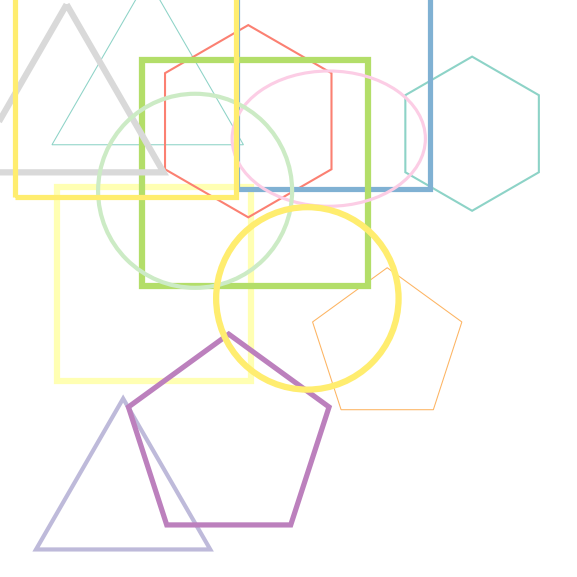[{"shape": "triangle", "thickness": 0.5, "radius": 0.96, "center": [0.256, 0.844]}, {"shape": "hexagon", "thickness": 1, "radius": 0.67, "center": [0.817, 0.768]}, {"shape": "square", "thickness": 3, "radius": 0.84, "center": [0.266, 0.507]}, {"shape": "triangle", "thickness": 2, "radius": 0.87, "center": [0.213, 0.135]}, {"shape": "hexagon", "thickness": 1, "radius": 0.83, "center": [0.43, 0.789]}, {"shape": "square", "thickness": 2.5, "radius": 0.83, "center": [0.578, 0.838]}, {"shape": "pentagon", "thickness": 0.5, "radius": 0.68, "center": [0.671, 0.4]}, {"shape": "square", "thickness": 3, "radius": 0.98, "center": [0.442, 0.699]}, {"shape": "oval", "thickness": 1.5, "radius": 0.84, "center": [0.569, 0.759]}, {"shape": "triangle", "thickness": 3, "radius": 0.97, "center": [0.115, 0.798]}, {"shape": "pentagon", "thickness": 2.5, "radius": 0.91, "center": [0.396, 0.238]}, {"shape": "circle", "thickness": 2, "radius": 0.84, "center": [0.338, 0.669]}, {"shape": "circle", "thickness": 3, "radius": 0.79, "center": [0.532, 0.482]}, {"shape": "square", "thickness": 2.5, "radius": 0.96, "center": [0.217, 0.849]}]